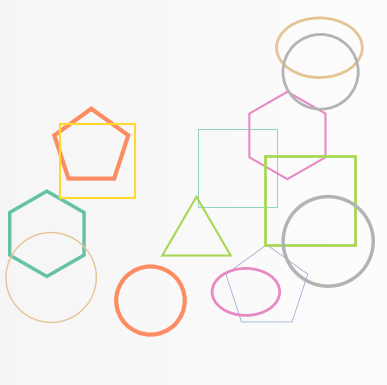[{"shape": "square", "thickness": 0.5, "radius": 0.51, "center": [0.613, 0.565]}, {"shape": "hexagon", "thickness": 2.5, "radius": 0.55, "center": [0.121, 0.393]}, {"shape": "circle", "thickness": 3, "radius": 0.44, "center": [0.388, 0.219]}, {"shape": "pentagon", "thickness": 3, "radius": 0.5, "center": [0.236, 0.617]}, {"shape": "pentagon", "thickness": 0.5, "radius": 0.55, "center": [0.689, 0.253]}, {"shape": "oval", "thickness": 2, "radius": 0.44, "center": [0.635, 0.242]}, {"shape": "hexagon", "thickness": 1.5, "radius": 0.57, "center": [0.742, 0.648]}, {"shape": "square", "thickness": 2, "radius": 0.58, "center": [0.801, 0.479]}, {"shape": "triangle", "thickness": 1.5, "radius": 0.51, "center": [0.507, 0.387]}, {"shape": "square", "thickness": 1.5, "radius": 0.48, "center": [0.251, 0.582]}, {"shape": "circle", "thickness": 1, "radius": 0.58, "center": [0.132, 0.279]}, {"shape": "oval", "thickness": 2, "radius": 0.55, "center": [0.824, 0.876]}, {"shape": "circle", "thickness": 2, "radius": 0.49, "center": [0.827, 0.813]}, {"shape": "circle", "thickness": 2.5, "radius": 0.58, "center": [0.847, 0.373]}]